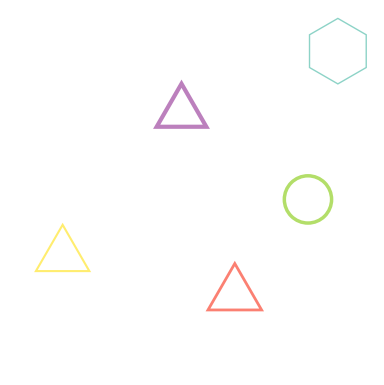[{"shape": "hexagon", "thickness": 1, "radius": 0.43, "center": [0.878, 0.867]}, {"shape": "triangle", "thickness": 2, "radius": 0.4, "center": [0.61, 0.235]}, {"shape": "circle", "thickness": 2.5, "radius": 0.31, "center": [0.8, 0.482]}, {"shape": "triangle", "thickness": 3, "radius": 0.37, "center": [0.471, 0.708]}, {"shape": "triangle", "thickness": 1.5, "radius": 0.4, "center": [0.163, 0.336]}]